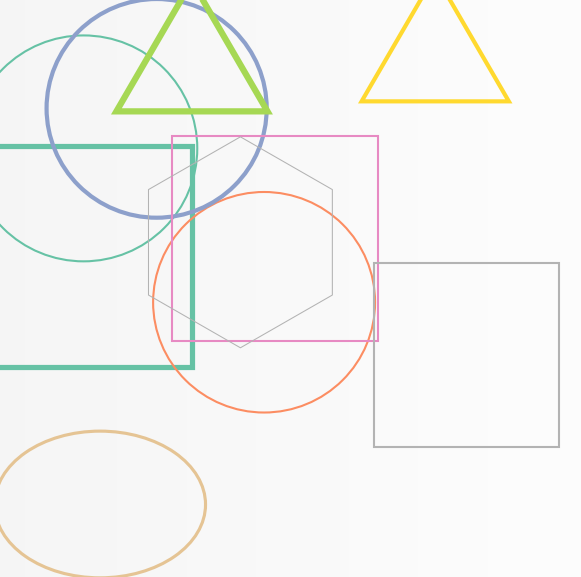[{"shape": "square", "thickness": 2.5, "radius": 0.95, "center": [0.14, 0.555]}, {"shape": "circle", "thickness": 1, "radius": 0.98, "center": [0.144, 0.742]}, {"shape": "circle", "thickness": 1, "radius": 0.95, "center": [0.454, 0.476]}, {"shape": "circle", "thickness": 2, "radius": 0.95, "center": [0.269, 0.812]}, {"shape": "square", "thickness": 1, "radius": 0.89, "center": [0.473, 0.586]}, {"shape": "triangle", "thickness": 3, "radius": 0.75, "center": [0.33, 0.881]}, {"shape": "triangle", "thickness": 2, "radius": 0.73, "center": [0.749, 0.897]}, {"shape": "oval", "thickness": 1.5, "radius": 0.91, "center": [0.172, 0.126]}, {"shape": "square", "thickness": 1, "radius": 0.8, "center": [0.802, 0.384]}, {"shape": "hexagon", "thickness": 0.5, "radius": 0.91, "center": [0.414, 0.58]}]